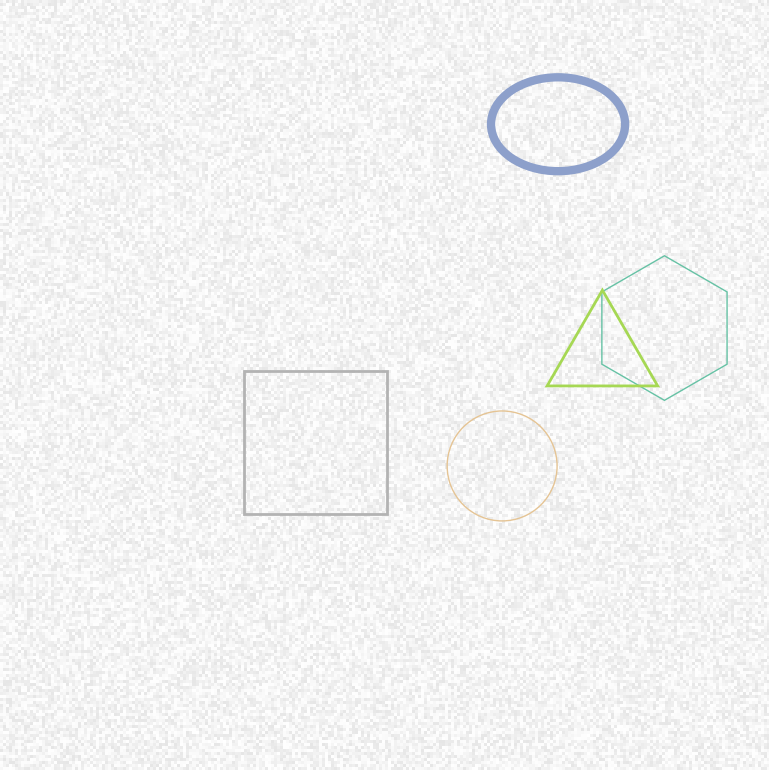[{"shape": "hexagon", "thickness": 0.5, "radius": 0.47, "center": [0.863, 0.574]}, {"shape": "oval", "thickness": 3, "radius": 0.44, "center": [0.725, 0.839]}, {"shape": "triangle", "thickness": 1, "radius": 0.41, "center": [0.782, 0.54]}, {"shape": "circle", "thickness": 0.5, "radius": 0.36, "center": [0.652, 0.395]}, {"shape": "square", "thickness": 1, "radius": 0.47, "center": [0.41, 0.425]}]